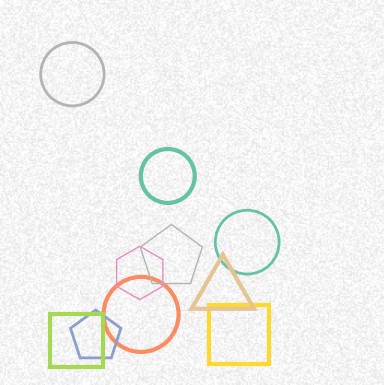[{"shape": "circle", "thickness": 3, "radius": 0.35, "center": [0.436, 0.543]}, {"shape": "circle", "thickness": 2, "radius": 0.41, "center": [0.642, 0.371]}, {"shape": "circle", "thickness": 3, "radius": 0.49, "center": [0.366, 0.183]}, {"shape": "pentagon", "thickness": 2, "radius": 0.34, "center": [0.249, 0.126]}, {"shape": "hexagon", "thickness": 1, "radius": 0.35, "center": [0.363, 0.291]}, {"shape": "square", "thickness": 3, "radius": 0.35, "center": [0.199, 0.115]}, {"shape": "square", "thickness": 3, "radius": 0.39, "center": [0.621, 0.132]}, {"shape": "triangle", "thickness": 3, "radius": 0.47, "center": [0.579, 0.245]}, {"shape": "pentagon", "thickness": 1, "radius": 0.42, "center": [0.445, 0.332]}, {"shape": "circle", "thickness": 2, "radius": 0.41, "center": [0.188, 0.807]}]